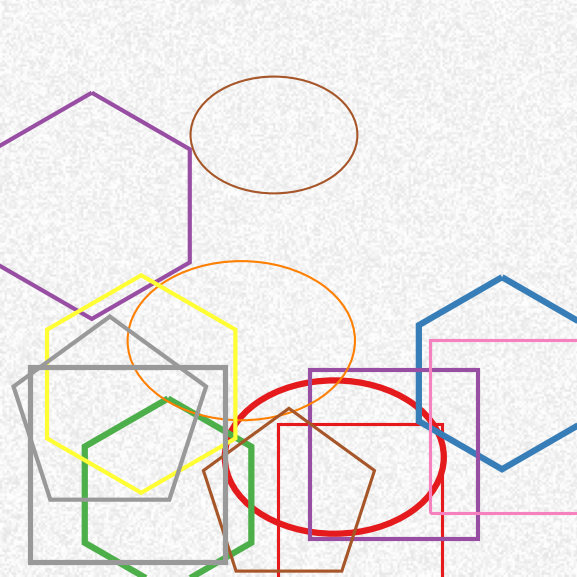[{"shape": "square", "thickness": 1.5, "radius": 0.71, "center": [0.623, 0.122]}, {"shape": "oval", "thickness": 3, "radius": 0.95, "center": [0.579, 0.208]}, {"shape": "hexagon", "thickness": 3, "radius": 0.83, "center": [0.869, 0.353]}, {"shape": "hexagon", "thickness": 3, "radius": 0.83, "center": [0.291, 0.143]}, {"shape": "hexagon", "thickness": 2, "radius": 0.98, "center": [0.159, 0.643]}, {"shape": "square", "thickness": 2, "radius": 0.73, "center": [0.682, 0.212]}, {"shape": "oval", "thickness": 1, "radius": 0.98, "center": [0.418, 0.409]}, {"shape": "hexagon", "thickness": 2, "radius": 0.94, "center": [0.245, 0.334]}, {"shape": "pentagon", "thickness": 1.5, "radius": 0.78, "center": [0.5, 0.136]}, {"shape": "oval", "thickness": 1, "radius": 0.72, "center": [0.474, 0.765]}, {"shape": "square", "thickness": 1.5, "radius": 0.75, "center": [0.895, 0.261]}, {"shape": "square", "thickness": 2.5, "radius": 0.85, "center": [0.221, 0.195]}, {"shape": "pentagon", "thickness": 2, "radius": 0.88, "center": [0.19, 0.276]}]